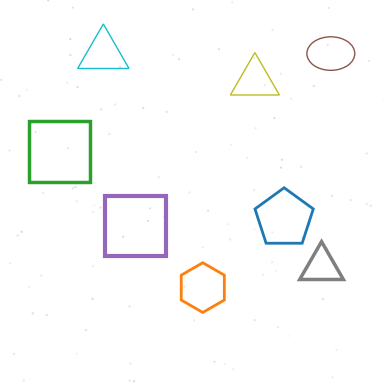[{"shape": "pentagon", "thickness": 2, "radius": 0.4, "center": [0.738, 0.433]}, {"shape": "hexagon", "thickness": 2, "radius": 0.32, "center": [0.527, 0.253]}, {"shape": "square", "thickness": 2.5, "radius": 0.4, "center": [0.153, 0.607]}, {"shape": "square", "thickness": 3, "radius": 0.39, "center": [0.352, 0.413]}, {"shape": "oval", "thickness": 1, "radius": 0.31, "center": [0.859, 0.861]}, {"shape": "triangle", "thickness": 2.5, "radius": 0.33, "center": [0.835, 0.307]}, {"shape": "triangle", "thickness": 1, "radius": 0.37, "center": [0.662, 0.79]}, {"shape": "triangle", "thickness": 1, "radius": 0.39, "center": [0.268, 0.861]}]